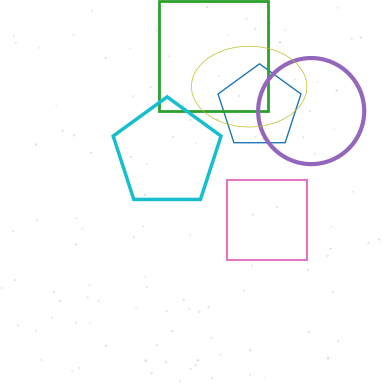[{"shape": "pentagon", "thickness": 1, "radius": 0.57, "center": [0.674, 0.721]}, {"shape": "square", "thickness": 2, "radius": 0.71, "center": [0.555, 0.854]}, {"shape": "circle", "thickness": 3, "radius": 0.69, "center": [0.808, 0.711]}, {"shape": "square", "thickness": 1.5, "radius": 0.52, "center": [0.694, 0.429]}, {"shape": "oval", "thickness": 0.5, "radius": 0.75, "center": [0.647, 0.775]}, {"shape": "pentagon", "thickness": 2.5, "radius": 0.74, "center": [0.434, 0.601]}]